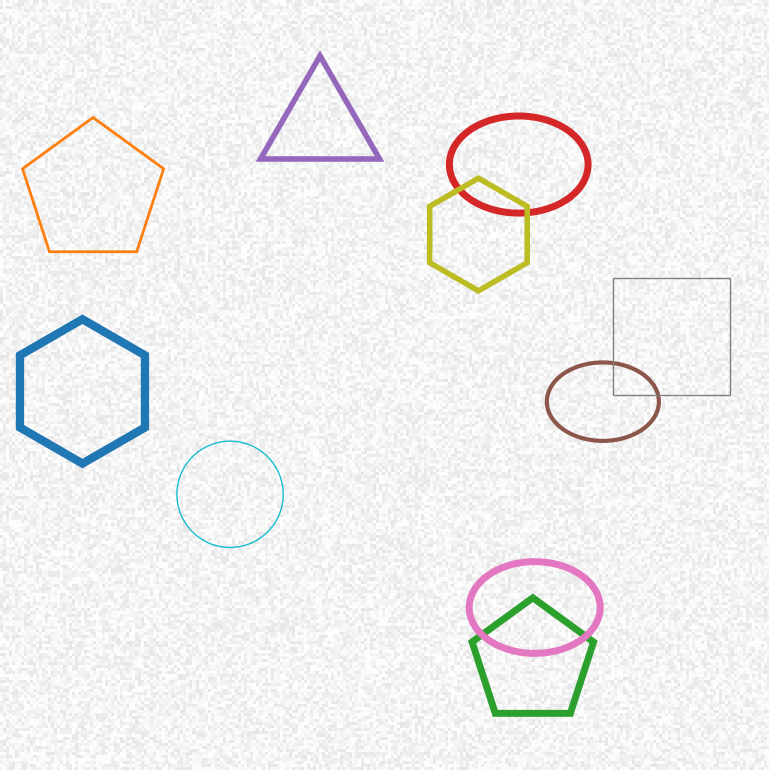[{"shape": "hexagon", "thickness": 3, "radius": 0.47, "center": [0.107, 0.492]}, {"shape": "pentagon", "thickness": 1, "radius": 0.48, "center": [0.121, 0.751]}, {"shape": "pentagon", "thickness": 2.5, "radius": 0.41, "center": [0.692, 0.141]}, {"shape": "oval", "thickness": 2.5, "radius": 0.45, "center": [0.674, 0.786]}, {"shape": "triangle", "thickness": 2, "radius": 0.45, "center": [0.416, 0.838]}, {"shape": "oval", "thickness": 1.5, "radius": 0.36, "center": [0.783, 0.478]}, {"shape": "oval", "thickness": 2.5, "radius": 0.43, "center": [0.694, 0.211]}, {"shape": "square", "thickness": 0.5, "radius": 0.38, "center": [0.872, 0.563]}, {"shape": "hexagon", "thickness": 2, "radius": 0.37, "center": [0.621, 0.695]}, {"shape": "circle", "thickness": 0.5, "radius": 0.35, "center": [0.299, 0.358]}]